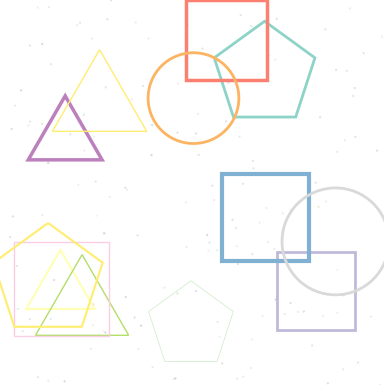[{"shape": "pentagon", "thickness": 2, "radius": 0.69, "center": [0.687, 0.807]}, {"shape": "triangle", "thickness": 1.5, "radius": 0.51, "center": [0.157, 0.249]}, {"shape": "square", "thickness": 2, "radius": 0.5, "center": [0.82, 0.245]}, {"shape": "square", "thickness": 2.5, "radius": 0.52, "center": [0.588, 0.896]}, {"shape": "square", "thickness": 3, "radius": 0.56, "center": [0.69, 0.436]}, {"shape": "circle", "thickness": 2, "radius": 0.59, "center": [0.503, 0.745]}, {"shape": "triangle", "thickness": 1, "radius": 0.7, "center": [0.213, 0.199]}, {"shape": "square", "thickness": 1, "radius": 0.61, "center": [0.16, 0.249]}, {"shape": "circle", "thickness": 2, "radius": 0.69, "center": [0.871, 0.373]}, {"shape": "triangle", "thickness": 2.5, "radius": 0.55, "center": [0.169, 0.64]}, {"shape": "pentagon", "thickness": 0.5, "radius": 0.58, "center": [0.496, 0.155]}, {"shape": "triangle", "thickness": 1, "radius": 0.71, "center": [0.259, 0.73]}, {"shape": "pentagon", "thickness": 1.5, "radius": 0.75, "center": [0.125, 0.272]}]